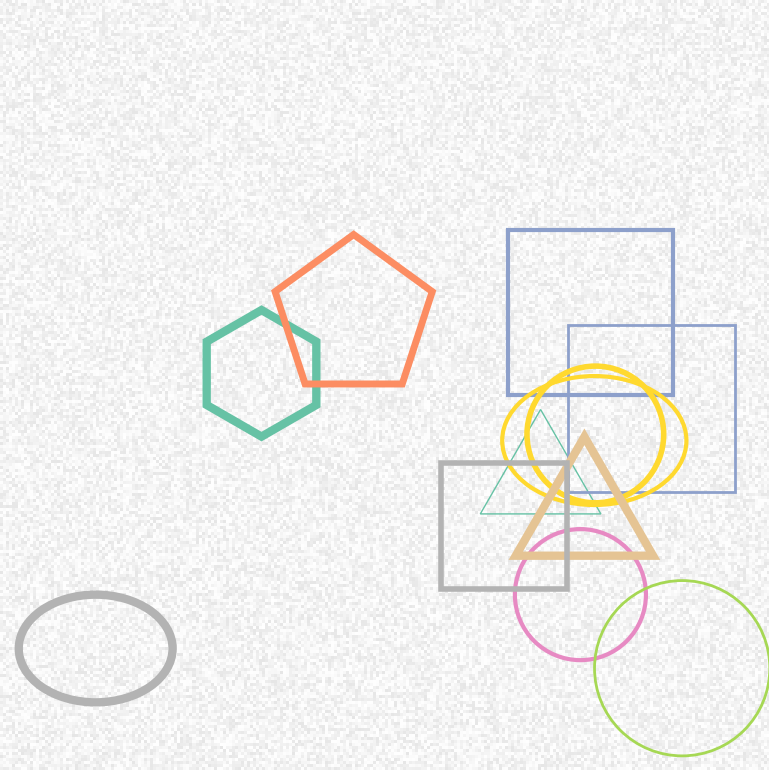[{"shape": "hexagon", "thickness": 3, "radius": 0.41, "center": [0.34, 0.515]}, {"shape": "triangle", "thickness": 0.5, "radius": 0.45, "center": [0.702, 0.378]}, {"shape": "pentagon", "thickness": 2.5, "radius": 0.54, "center": [0.459, 0.588]}, {"shape": "square", "thickness": 1.5, "radius": 0.54, "center": [0.767, 0.594]}, {"shape": "square", "thickness": 1, "radius": 0.54, "center": [0.846, 0.47]}, {"shape": "circle", "thickness": 1.5, "radius": 0.43, "center": [0.754, 0.228]}, {"shape": "circle", "thickness": 1, "radius": 0.57, "center": [0.886, 0.132]}, {"shape": "circle", "thickness": 2, "radius": 0.44, "center": [0.773, 0.436]}, {"shape": "oval", "thickness": 1.5, "radius": 0.6, "center": [0.772, 0.428]}, {"shape": "triangle", "thickness": 3, "radius": 0.51, "center": [0.759, 0.33]}, {"shape": "oval", "thickness": 3, "radius": 0.5, "center": [0.124, 0.158]}, {"shape": "square", "thickness": 2, "radius": 0.41, "center": [0.654, 0.317]}]